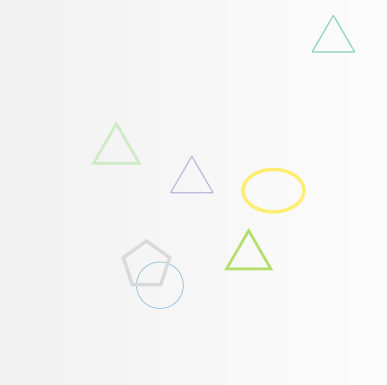[{"shape": "triangle", "thickness": 1, "radius": 0.32, "center": [0.86, 0.897]}, {"shape": "triangle", "thickness": 1, "radius": 0.32, "center": [0.495, 0.531]}, {"shape": "circle", "thickness": 0.5, "radius": 0.3, "center": [0.413, 0.259]}, {"shape": "triangle", "thickness": 2, "radius": 0.33, "center": [0.642, 0.335]}, {"shape": "pentagon", "thickness": 2.5, "radius": 0.31, "center": [0.378, 0.312]}, {"shape": "triangle", "thickness": 2, "radius": 0.34, "center": [0.3, 0.61]}, {"shape": "oval", "thickness": 2.5, "radius": 0.39, "center": [0.706, 0.505]}]